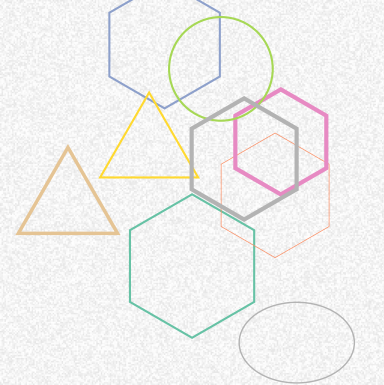[{"shape": "hexagon", "thickness": 1.5, "radius": 0.93, "center": [0.499, 0.309]}, {"shape": "hexagon", "thickness": 0.5, "radius": 0.81, "center": [0.715, 0.493]}, {"shape": "hexagon", "thickness": 1.5, "radius": 0.83, "center": [0.428, 0.884]}, {"shape": "hexagon", "thickness": 3, "radius": 0.68, "center": [0.729, 0.631]}, {"shape": "circle", "thickness": 1.5, "radius": 0.67, "center": [0.574, 0.821]}, {"shape": "triangle", "thickness": 1.5, "radius": 0.73, "center": [0.387, 0.613]}, {"shape": "triangle", "thickness": 2.5, "radius": 0.74, "center": [0.176, 0.468]}, {"shape": "hexagon", "thickness": 3, "radius": 0.79, "center": [0.634, 0.587]}, {"shape": "oval", "thickness": 1, "radius": 0.75, "center": [0.771, 0.11]}]